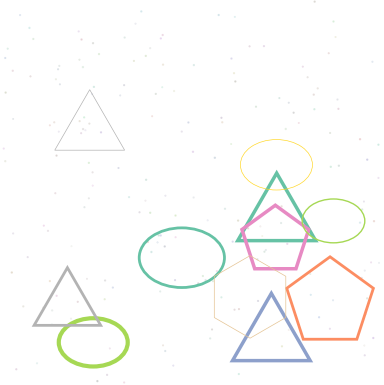[{"shape": "oval", "thickness": 2, "radius": 0.55, "center": [0.472, 0.331]}, {"shape": "triangle", "thickness": 2.5, "radius": 0.58, "center": [0.719, 0.433]}, {"shape": "pentagon", "thickness": 2, "radius": 0.59, "center": [0.857, 0.215]}, {"shape": "triangle", "thickness": 2.5, "radius": 0.58, "center": [0.705, 0.122]}, {"shape": "pentagon", "thickness": 2.5, "radius": 0.46, "center": [0.715, 0.376]}, {"shape": "oval", "thickness": 1, "radius": 0.41, "center": [0.866, 0.426]}, {"shape": "oval", "thickness": 3, "radius": 0.45, "center": [0.242, 0.111]}, {"shape": "oval", "thickness": 0.5, "radius": 0.47, "center": [0.718, 0.572]}, {"shape": "hexagon", "thickness": 0.5, "radius": 0.54, "center": [0.649, 0.229]}, {"shape": "triangle", "thickness": 0.5, "radius": 0.52, "center": [0.233, 0.662]}, {"shape": "triangle", "thickness": 2, "radius": 0.5, "center": [0.175, 0.205]}]